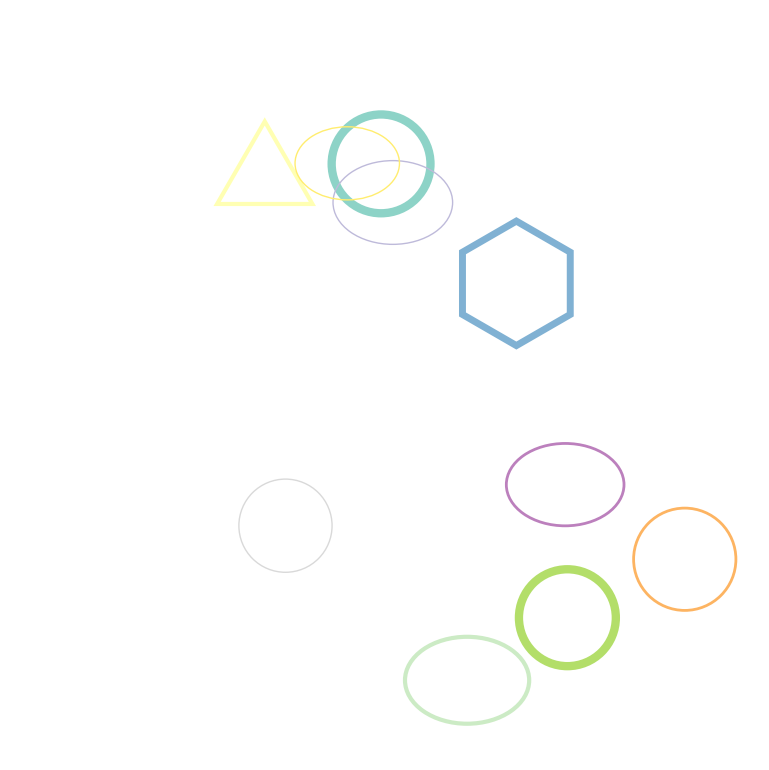[{"shape": "circle", "thickness": 3, "radius": 0.32, "center": [0.495, 0.787]}, {"shape": "triangle", "thickness": 1.5, "radius": 0.36, "center": [0.344, 0.771]}, {"shape": "oval", "thickness": 0.5, "radius": 0.39, "center": [0.51, 0.737]}, {"shape": "hexagon", "thickness": 2.5, "radius": 0.4, "center": [0.671, 0.632]}, {"shape": "circle", "thickness": 1, "radius": 0.33, "center": [0.889, 0.274]}, {"shape": "circle", "thickness": 3, "radius": 0.31, "center": [0.737, 0.198]}, {"shape": "circle", "thickness": 0.5, "radius": 0.3, "center": [0.371, 0.317]}, {"shape": "oval", "thickness": 1, "radius": 0.38, "center": [0.734, 0.371]}, {"shape": "oval", "thickness": 1.5, "radius": 0.4, "center": [0.607, 0.117]}, {"shape": "oval", "thickness": 0.5, "radius": 0.34, "center": [0.451, 0.788]}]